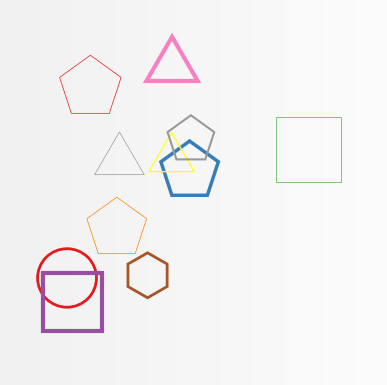[{"shape": "pentagon", "thickness": 0.5, "radius": 0.42, "center": [0.233, 0.773]}, {"shape": "circle", "thickness": 2, "radius": 0.38, "center": [0.173, 0.278]}, {"shape": "pentagon", "thickness": 2.5, "radius": 0.39, "center": [0.489, 0.556]}, {"shape": "square", "thickness": 0.5, "radius": 0.42, "center": [0.796, 0.612]}, {"shape": "square", "thickness": 3, "radius": 0.38, "center": [0.188, 0.215]}, {"shape": "pentagon", "thickness": 0.5, "radius": 0.41, "center": [0.301, 0.407]}, {"shape": "triangle", "thickness": 1, "radius": 0.34, "center": [0.443, 0.588]}, {"shape": "hexagon", "thickness": 2, "radius": 0.29, "center": [0.381, 0.285]}, {"shape": "triangle", "thickness": 3, "radius": 0.38, "center": [0.444, 0.828]}, {"shape": "triangle", "thickness": 0.5, "radius": 0.37, "center": [0.308, 0.583]}, {"shape": "pentagon", "thickness": 1.5, "radius": 0.32, "center": [0.493, 0.637]}]